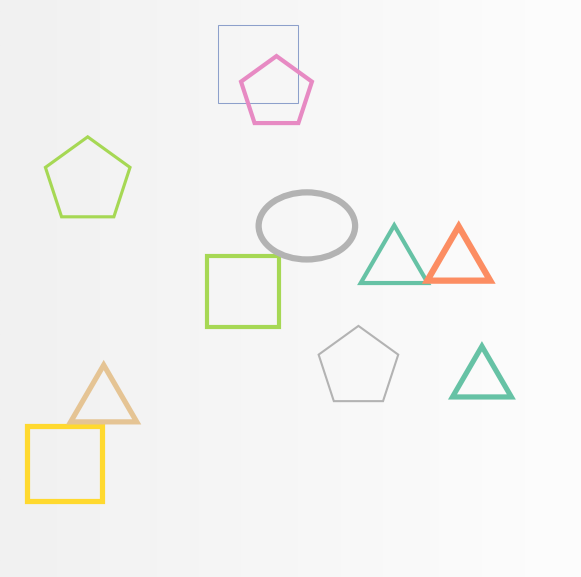[{"shape": "triangle", "thickness": 2.5, "radius": 0.29, "center": [0.829, 0.341]}, {"shape": "triangle", "thickness": 2, "radius": 0.33, "center": [0.678, 0.542]}, {"shape": "triangle", "thickness": 3, "radius": 0.31, "center": [0.789, 0.544]}, {"shape": "square", "thickness": 0.5, "radius": 0.34, "center": [0.444, 0.888]}, {"shape": "pentagon", "thickness": 2, "radius": 0.32, "center": [0.476, 0.838]}, {"shape": "square", "thickness": 2, "radius": 0.31, "center": [0.418, 0.495]}, {"shape": "pentagon", "thickness": 1.5, "radius": 0.38, "center": [0.151, 0.686]}, {"shape": "square", "thickness": 2.5, "radius": 0.32, "center": [0.111, 0.197]}, {"shape": "triangle", "thickness": 2.5, "radius": 0.33, "center": [0.178, 0.301]}, {"shape": "oval", "thickness": 3, "radius": 0.41, "center": [0.528, 0.608]}, {"shape": "pentagon", "thickness": 1, "radius": 0.36, "center": [0.617, 0.363]}]